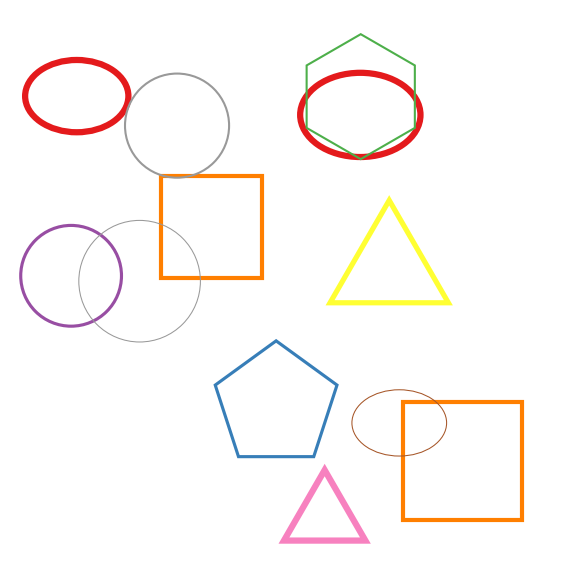[{"shape": "oval", "thickness": 3, "radius": 0.52, "center": [0.624, 0.8]}, {"shape": "oval", "thickness": 3, "radius": 0.45, "center": [0.133, 0.833]}, {"shape": "pentagon", "thickness": 1.5, "radius": 0.55, "center": [0.478, 0.298]}, {"shape": "hexagon", "thickness": 1, "radius": 0.54, "center": [0.625, 0.832]}, {"shape": "circle", "thickness": 1.5, "radius": 0.44, "center": [0.123, 0.522]}, {"shape": "square", "thickness": 2, "radius": 0.44, "center": [0.367, 0.606]}, {"shape": "square", "thickness": 2, "radius": 0.51, "center": [0.801, 0.201]}, {"shape": "triangle", "thickness": 2.5, "radius": 0.59, "center": [0.674, 0.534]}, {"shape": "oval", "thickness": 0.5, "radius": 0.41, "center": [0.691, 0.267]}, {"shape": "triangle", "thickness": 3, "radius": 0.41, "center": [0.562, 0.104]}, {"shape": "circle", "thickness": 1, "radius": 0.45, "center": [0.307, 0.782]}, {"shape": "circle", "thickness": 0.5, "radius": 0.53, "center": [0.242, 0.512]}]